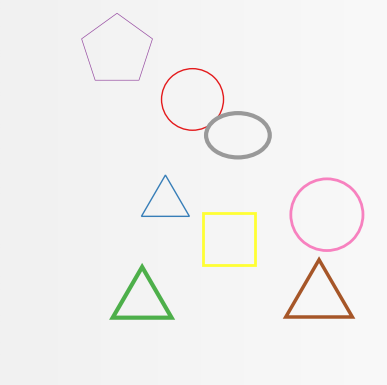[{"shape": "circle", "thickness": 1, "radius": 0.4, "center": [0.497, 0.742]}, {"shape": "triangle", "thickness": 1, "radius": 0.36, "center": [0.427, 0.474]}, {"shape": "triangle", "thickness": 3, "radius": 0.44, "center": [0.367, 0.219]}, {"shape": "pentagon", "thickness": 0.5, "radius": 0.48, "center": [0.302, 0.869]}, {"shape": "square", "thickness": 2, "radius": 0.34, "center": [0.591, 0.379]}, {"shape": "triangle", "thickness": 2.5, "radius": 0.5, "center": [0.823, 0.226]}, {"shape": "circle", "thickness": 2, "radius": 0.47, "center": [0.844, 0.442]}, {"shape": "oval", "thickness": 3, "radius": 0.41, "center": [0.614, 0.649]}]